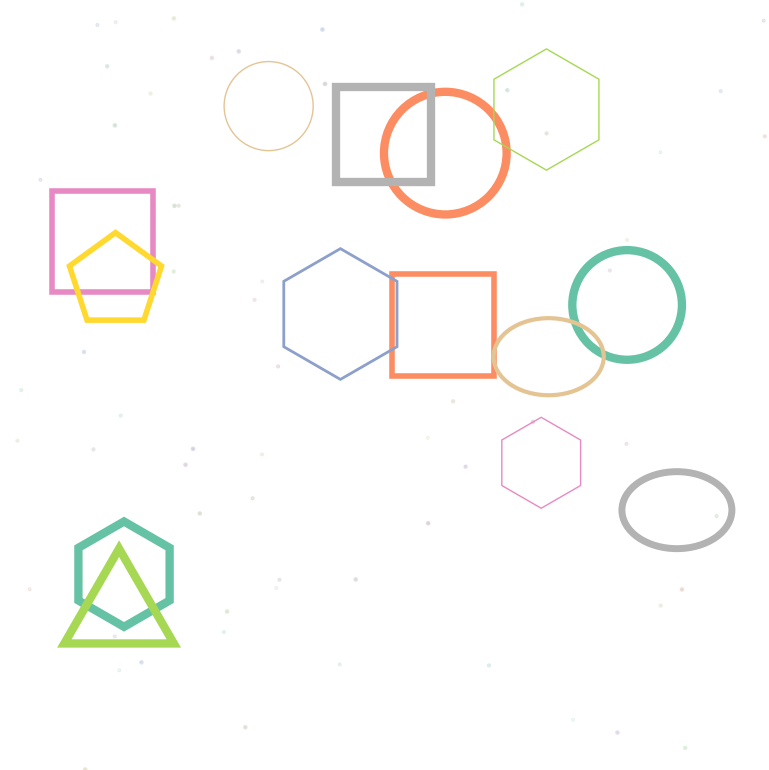[{"shape": "circle", "thickness": 3, "radius": 0.36, "center": [0.814, 0.604]}, {"shape": "hexagon", "thickness": 3, "radius": 0.34, "center": [0.161, 0.254]}, {"shape": "square", "thickness": 2, "radius": 0.33, "center": [0.575, 0.578]}, {"shape": "circle", "thickness": 3, "radius": 0.4, "center": [0.578, 0.801]}, {"shape": "hexagon", "thickness": 1, "radius": 0.42, "center": [0.442, 0.592]}, {"shape": "hexagon", "thickness": 0.5, "radius": 0.3, "center": [0.703, 0.399]}, {"shape": "square", "thickness": 2, "radius": 0.33, "center": [0.134, 0.687]}, {"shape": "hexagon", "thickness": 0.5, "radius": 0.39, "center": [0.71, 0.858]}, {"shape": "triangle", "thickness": 3, "radius": 0.41, "center": [0.155, 0.205]}, {"shape": "pentagon", "thickness": 2, "radius": 0.31, "center": [0.15, 0.635]}, {"shape": "circle", "thickness": 0.5, "radius": 0.29, "center": [0.349, 0.862]}, {"shape": "oval", "thickness": 1.5, "radius": 0.36, "center": [0.713, 0.537]}, {"shape": "square", "thickness": 3, "radius": 0.31, "center": [0.498, 0.825]}, {"shape": "oval", "thickness": 2.5, "radius": 0.36, "center": [0.879, 0.337]}]